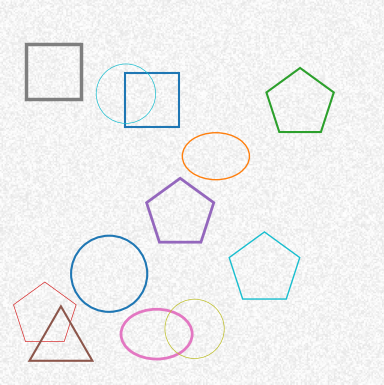[{"shape": "circle", "thickness": 1.5, "radius": 0.49, "center": [0.284, 0.289]}, {"shape": "square", "thickness": 1.5, "radius": 0.35, "center": [0.394, 0.741]}, {"shape": "oval", "thickness": 1, "radius": 0.44, "center": [0.561, 0.594]}, {"shape": "pentagon", "thickness": 1.5, "radius": 0.46, "center": [0.779, 0.731]}, {"shape": "pentagon", "thickness": 0.5, "radius": 0.43, "center": [0.116, 0.182]}, {"shape": "pentagon", "thickness": 2, "radius": 0.46, "center": [0.468, 0.445]}, {"shape": "triangle", "thickness": 1.5, "radius": 0.47, "center": [0.158, 0.11]}, {"shape": "oval", "thickness": 2, "radius": 0.46, "center": [0.407, 0.132]}, {"shape": "square", "thickness": 2.5, "radius": 0.35, "center": [0.139, 0.814]}, {"shape": "circle", "thickness": 0.5, "radius": 0.39, "center": [0.505, 0.146]}, {"shape": "circle", "thickness": 0.5, "radius": 0.39, "center": [0.327, 0.757]}, {"shape": "pentagon", "thickness": 1, "radius": 0.48, "center": [0.687, 0.301]}]